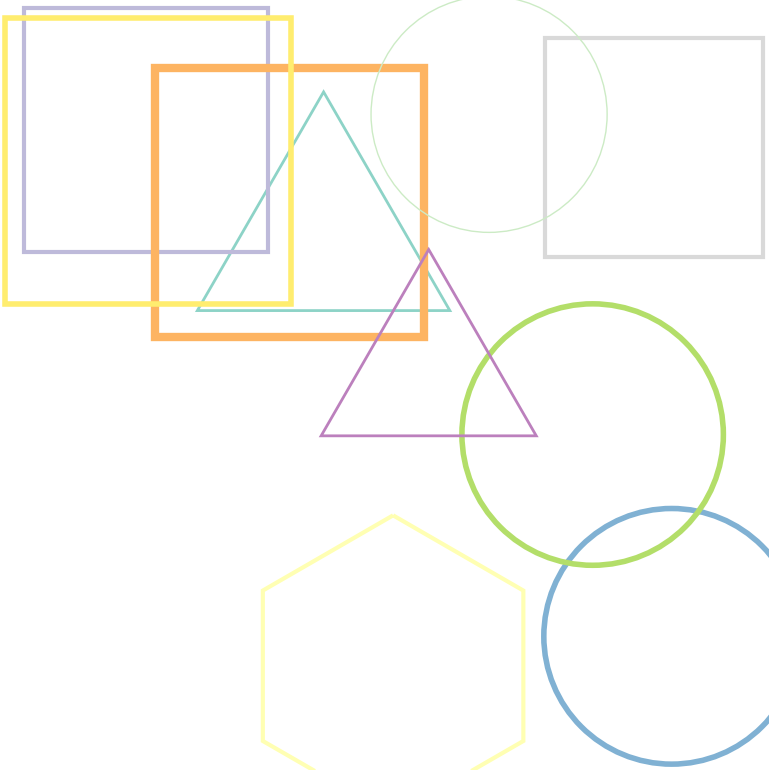[{"shape": "triangle", "thickness": 1, "radius": 0.95, "center": [0.42, 0.691]}, {"shape": "hexagon", "thickness": 1.5, "radius": 0.98, "center": [0.511, 0.135]}, {"shape": "square", "thickness": 1.5, "radius": 0.79, "center": [0.189, 0.831]}, {"shape": "circle", "thickness": 2, "radius": 0.83, "center": [0.872, 0.174]}, {"shape": "square", "thickness": 3, "radius": 0.87, "center": [0.376, 0.737]}, {"shape": "circle", "thickness": 2, "radius": 0.85, "center": [0.77, 0.436]}, {"shape": "square", "thickness": 1.5, "radius": 0.71, "center": [0.85, 0.808]}, {"shape": "triangle", "thickness": 1, "radius": 0.81, "center": [0.557, 0.515]}, {"shape": "circle", "thickness": 0.5, "radius": 0.77, "center": [0.635, 0.852]}, {"shape": "square", "thickness": 2, "radius": 0.93, "center": [0.192, 0.791]}]